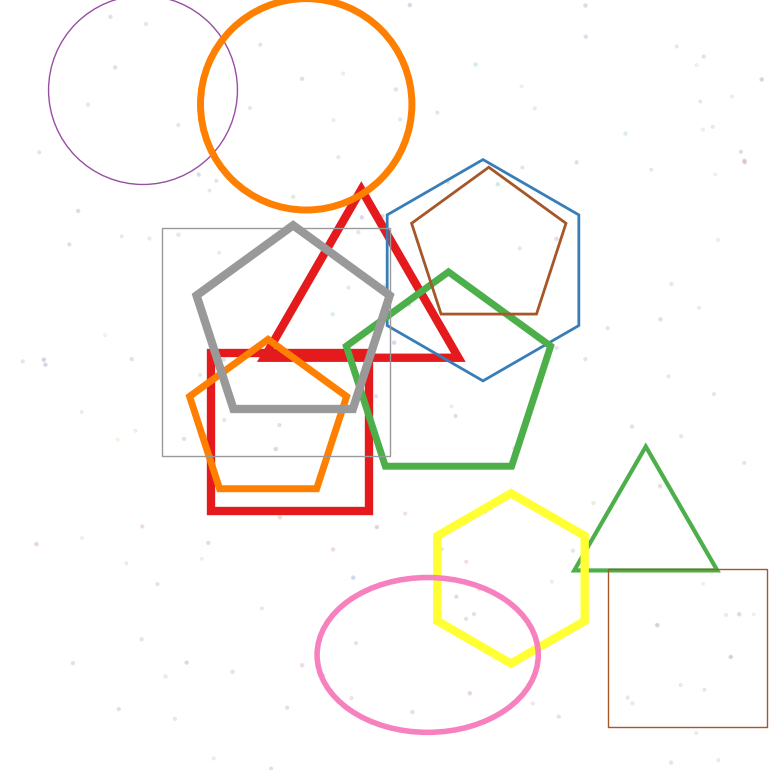[{"shape": "square", "thickness": 3, "radius": 0.51, "center": [0.376, 0.439]}, {"shape": "triangle", "thickness": 3, "radius": 0.73, "center": [0.469, 0.608]}, {"shape": "hexagon", "thickness": 1, "radius": 0.72, "center": [0.627, 0.649]}, {"shape": "triangle", "thickness": 1.5, "radius": 0.54, "center": [0.839, 0.313]}, {"shape": "pentagon", "thickness": 2.5, "radius": 0.7, "center": [0.582, 0.507]}, {"shape": "circle", "thickness": 0.5, "radius": 0.61, "center": [0.186, 0.883]}, {"shape": "circle", "thickness": 2.5, "radius": 0.69, "center": [0.398, 0.865]}, {"shape": "pentagon", "thickness": 2.5, "radius": 0.54, "center": [0.348, 0.452]}, {"shape": "hexagon", "thickness": 3, "radius": 0.55, "center": [0.664, 0.249]}, {"shape": "square", "thickness": 0.5, "radius": 0.51, "center": [0.893, 0.159]}, {"shape": "pentagon", "thickness": 1, "radius": 0.53, "center": [0.635, 0.677]}, {"shape": "oval", "thickness": 2, "radius": 0.72, "center": [0.555, 0.149]}, {"shape": "square", "thickness": 0.5, "radius": 0.74, "center": [0.358, 0.556]}, {"shape": "pentagon", "thickness": 3, "radius": 0.66, "center": [0.381, 0.576]}]